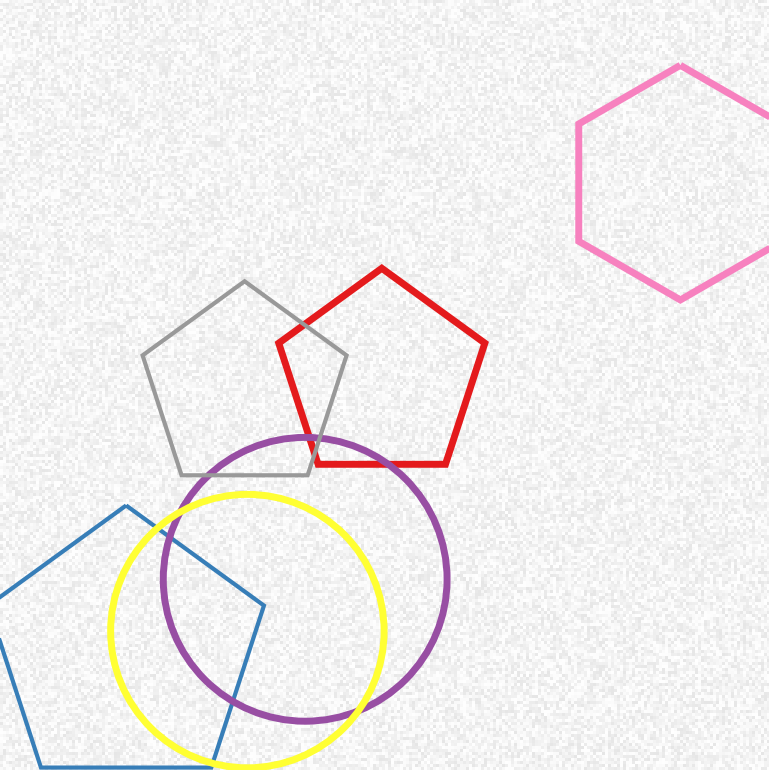[{"shape": "pentagon", "thickness": 2.5, "radius": 0.7, "center": [0.496, 0.511]}, {"shape": "pentagon", "thickness": 1.5, "radius": 0.94, "center": [0.164, 0.155]}, {"shape": "circle", "thickness": 2.5, "radius": 0.92, "center": [0.396, 0.248]}, {"shape": "circle", "thickness": 2.5, "radius": 0.89, "center": [0.321, 0.18]}, {"shape": "hexagon", "thickness": 2.5, "radius": 0.76, "center": [0.884, 0.763]}, {"shape": "pentagon", "thickness": 1.5, "radius": 0.7, "center": [0.318, 0.495]}]